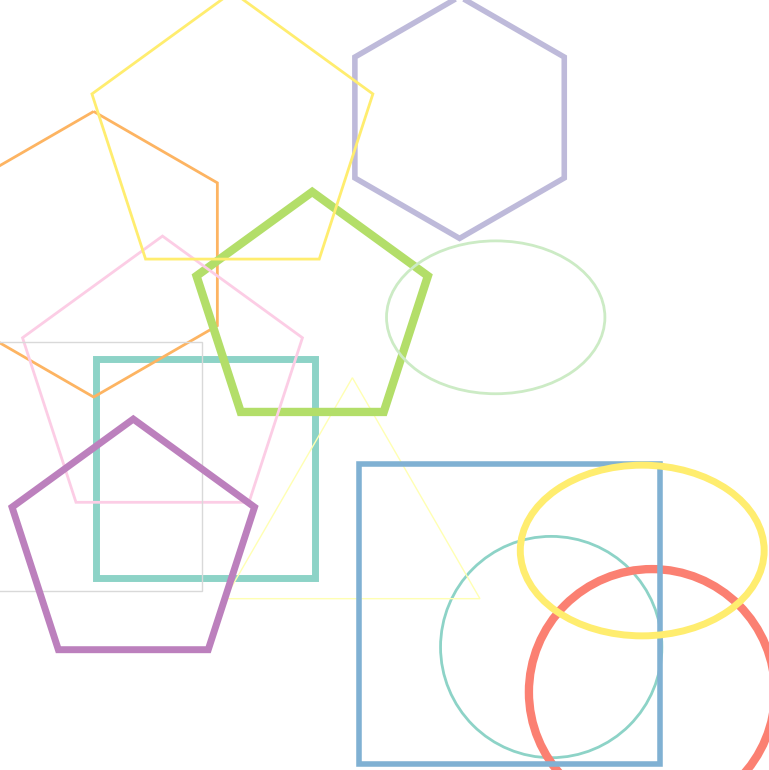[{"shape": "square", "thickness": 2.5, "radius": 0.71, "center": [0.267, 0.392]}, {"shape": "circle", "thickness": 1, "radius": 0.72, "center": [0.716, 0.16]}, {"shape": "triangle", "thickness": 0.5, "radius": 0.96, "center": [0.458, 0.318]}, {"shape": "hexagon", "thickness": 2, "radius": 0.79, "center": [0.597, 0.847]}, {"shape": "circle", "thickness": 3, "radius": 0.8, "center": [0.847, 0.101]}, {"shape": "square", "thickness": 2, "radius": 0.98, "center": [0.661, 0.203]}, {"shape": "hexagon", "thickness": 1, "radius": 0.93, "center": [0.122, 0.67]}, {"shape": "pentagon", "thickness": 3, "radius": 0.79, "center": [0.405, 0.593]}, {"shape": "pentagon", "thickness": 1, "radius": 0.96, "center": [0.211, 0.502]}, {"shape": "square", "thickness": 0.5, "radius": 0.81, "center": [0.101, 0.394]}, {"shape": "pentagon", "thickness": 2.5, "radius": 0.83, "center": [0.173, 0.29]}, {"shape": "oval", "thickness": 1, "radius": 0.71, "center": [0.644, 0.588]}, {"shape": "pentagon", "thickness": 1, "radius": 0.96, "center": [0.302, 0.819]}, {"shape": "oval", "thickness": 2.5, "radius": 0.79, "center": [0.834, 0.285]}]